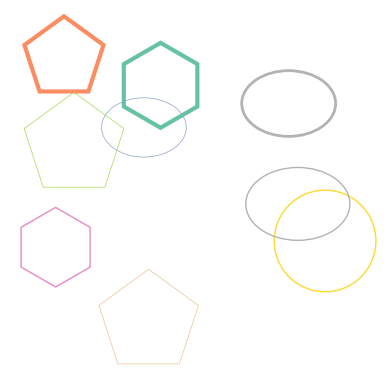[{"shape": "hexagon", "thickness": 3, "radius": 0.55, "center": [0.417, 0.778]}, {"shape": "pentagon", "thickness": 3, "radius": 0.54, "center": [0.166, 0.85]}, {"shape": "oval", "thickness": 0.5, "radius": 0.55, "center": [0.374, 0.669]}, {"shape": "hexagon", "thickness": 1, "radius": 0.52, "center": [0.144, 0.358]}, {"shape": "pentagon", "thickness": 0.5, "radius": 0.68, "center": [0.192, 0.624]}, {"shape": "circle", "thickness": 1, "radius": 0.66, "center": [0.844, 0.374]}, {"shape": "pentagon", "thickness": 0.5, "radius": 0.68, "center": [0.386, 0.165]}, {"shape": "oval", "thickness": 2, "radius": 0.61, "center": [0.75, 0.731]}, {"shape": "oval", "thickness": 1, "radius": 0.68, "center": [0.774, 0.47]}]